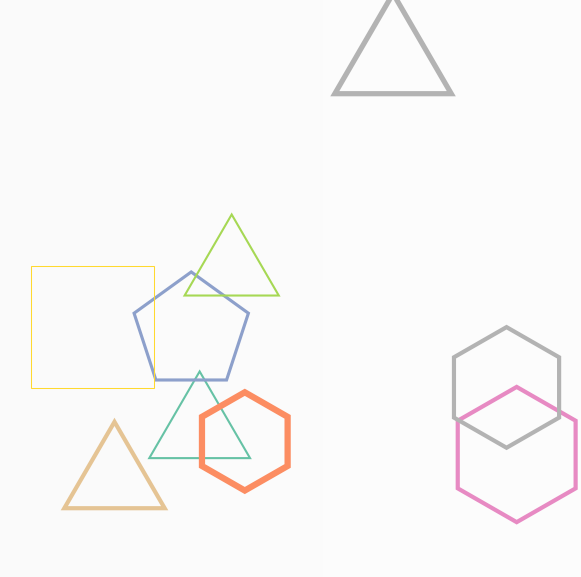[{"shape": "triangle", "thickness": 1, "radius": 0.5, "center": [0.343, 0.256]}, {"shape": "hexagon", "thickness": 3, "radius": 0.43, "center": [0.421, 0.235]}, {"shape": "pentagon", "thickness": 1.5, "radius": 0.52, "center": [0.329, 0.425]}, {"shape": "hexagon", "thickness": 2, "radius": 0.59, "center": [0.889, 0.212]}, {"shape": "triangle", "thickness": 1, "radius": 0.47, "center": [0.399, 0.534]}, {"shape": "square", "thickness": 0.5, "radius": 0.53, "center": [0.16, 0.433]}, {"shape": "triangle", "thickness": 2, "radius": 0.5, "center": [0.197, 0.169]}, {"shape": "triangle", "thickness": 2.5, "radius": 0.58, "center": [0.676, 0.895]}, {"shape": "hexagon", "thickness": 2, "radius": 0.52, "center": [0.871, 0.328]}]